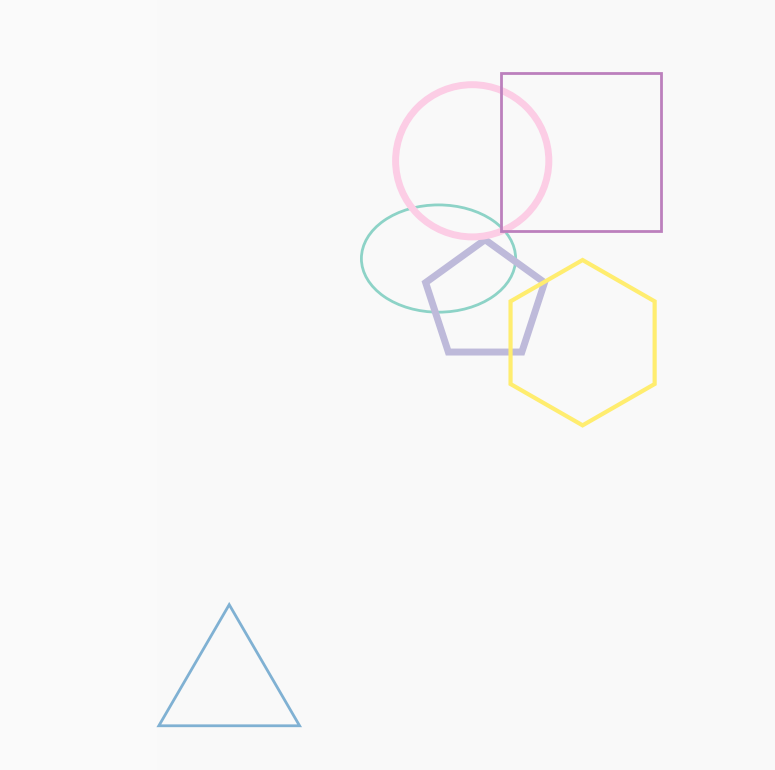[{"shape": "oval", "thickness": 1, "radius": 0.5, "center": [0.566, 0.664]}, {"shape": "pentagon", "thickness": 2.5, "radius": 0.4, "center": [0.626, 0.608]}, {"shape": "triangle", "thickness": 1, "radius": 0.52, "center": [0.296, 0.11]}, {"shape": "circle", "thickness": 2.5, "radius": 0.49, "center": [0.609, 0.791]}, {"shape": "square", "thickness": 1, "radius": 0.51, "center": [0.75, 0.803]}, {"shape": "hexagon", "thickness": 1.5, "radius": 0.54, "center": [0.752, 0.555]}]